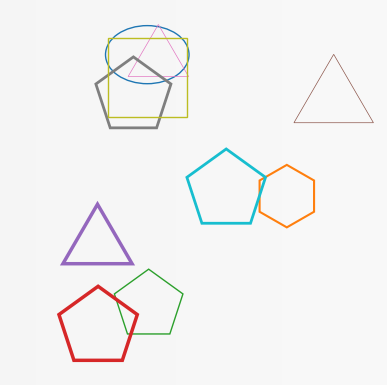[{"shape": "oval", "thickness": 1, "radius": 0.54, "center": [0.38, 0.858]}, {"shape": "hexagon", "thickness": 1.5, "radius": 0.41, "center": [0.74, 0.491]}, {"shape": "pentagon", "thickness": 1, "radius": 0.47, "center": [0.384, 0.208]}, {"shape": "pentagon", "thickness": 2.5, "radius": 0.53, "center": [0.253, 0.15]}, {"shape": "triangle", "thickness": 2.5, "radius": 0.51, "center": [0.252, 0.367]}, {"shape": "triangle", "thickness": 0.5, "radius": 0.59, "center": [0.861, 0.74]}, {"shape": "triangle", "thickness": 0.5, "radius": 0.45, "center": [0.409, 0.846]}, {"shape": "pentagon", "thickness": 2, "radius": 0.51, "center": [0.344, 0.75]}, {"shape": "square", "thickness": 1, "radius": 0.51, "center": [0.381, 0.799]}, {"shape": "pentagon", "thickness": 2, "radius": 0.53, "center": [0.584, 0.506]}]